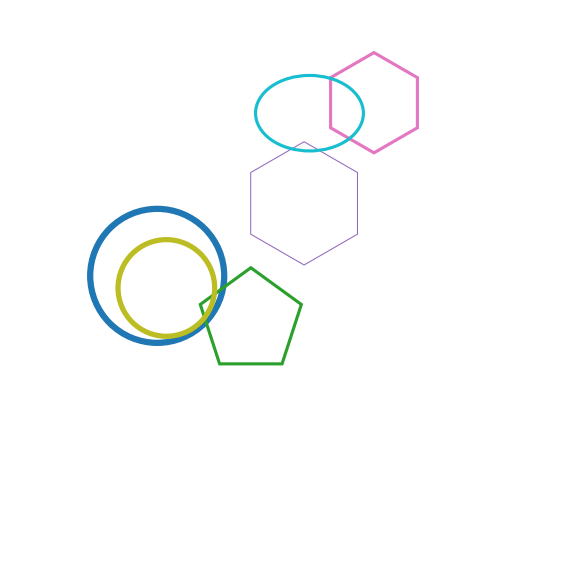[{"shape": "circle", "thickness": 3, "radius": 0.58, "center": [0.272, 0.521]}, {"shape": "pentagon", "thickness": 1.5, "radius": 0.46, "center": [0.434, 0.444]}, {"shape": "hexagon", "thickness": 0.5, "radius": 0.53, "center": [0.527, 0.647]}, {"shape": "hexagon", "thickness": 1.5, "radius": 0.43, "center": [0.648, 0.821]}, {"shape": "circle", "thickness": 2.5, "radius": 0.42, "center": [0.288, 0.501]}, {"shape": "oval", "thickness": 1.5, "radius": 0.47, "center": [0.536, 0.803]}]